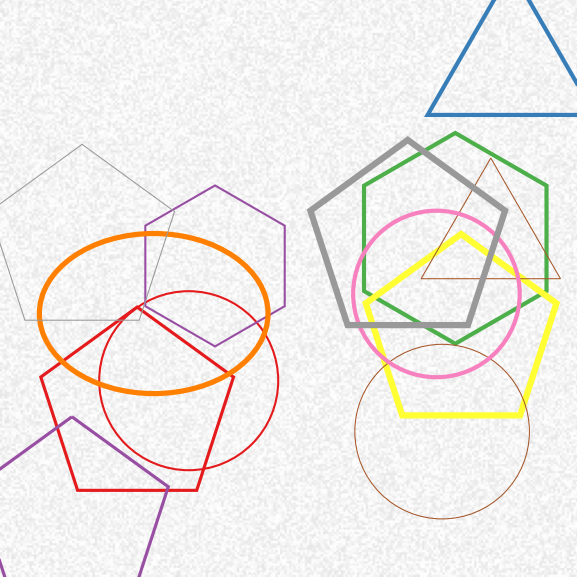[{"shape": "pentagon", "thickness": 1.5, "radius": 0.88, "center": [0.237, 0.292]}, {"shape": "circle", "thickness": 1, "radius": 0.77, "center": [0.327, 0.34]}, {"shape": "triangle", "thickness": 2, "radius": 0.84, "center": [0.885, 0.884]}, {"shape": "hexagon", "thickness": 2, "radius": 0.91, "center": [0.788, 0.586]}, {"shape": "hexagon", "thickness": 1, "radius": 0.7, "center": [0.372, 0.539]}, {"shape": "pentagon", "thickness": 1.5, "radius": 0.88, "center": [0.124, 0.102]}, {"shape": "oval", "thickness": 2.5, "radius": 0.99, "center": [0.266, 0.456]}, {"shape": "pentagon", "thickness": 3, "radius": 0.87, "center": [0.798, 0.42]}, {"shape": "triangle", "thickness": 0.5, "radius": 0.7, "center": [0.85, 0.586]}, {"shape": "circle", "thickness": 0.5, "radius": 0.76, "center": [0.766, 0.252]}, {"shape": "circle", "thickness": 2, "radius": 0.72, "center": [0.756, 0.49]}, {"shape": "pentagon", "thickness": 3, "radius": 0.89, "center": [0.706, 0.58]}, {"shape": "pentagon", "thickness": 0.5, "radius": 0.84, "center": [0.142, 0.581]}]